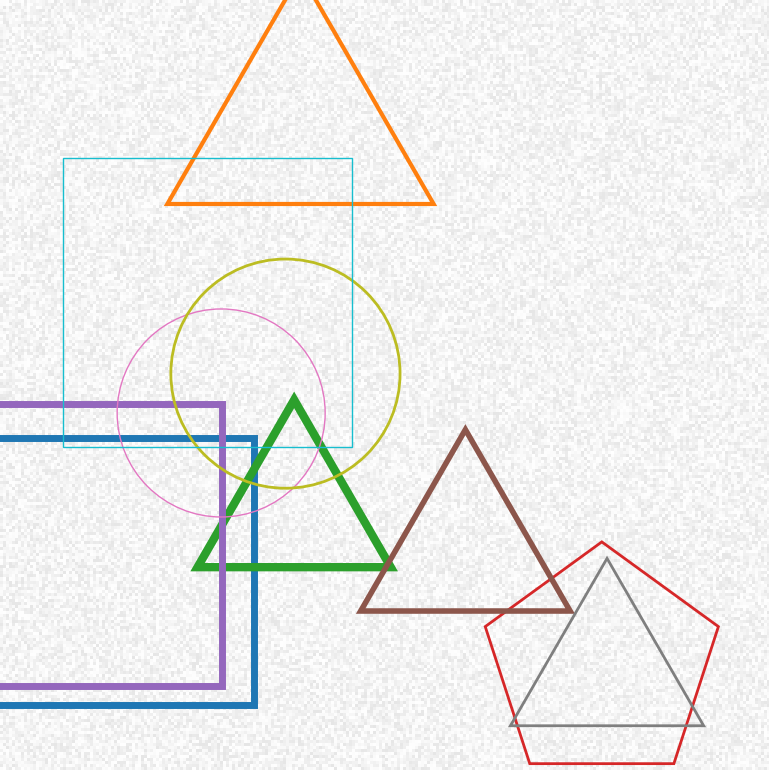[{"shape": "square", "thickness": 2.5, "radius": 0.87, "center": [0.157, 0.258]}, {"shape": "triangle", "thickness": 1.5, "radius": 1.0, "center": [0.39, 0.835]}, {"shape": "triangle", "thickness": 3, "radius": 0.72, "center": [0.382, 0.336]}, {"shape": "pentagon", "thickness": 1, "radius": 0.8, "center": [0.782, 0.137]}, {"shape": "square", "thickness": 2.5, "radius": 0.91, "center": [0.105, 0.292]}, {"shape": "triangle", "thickness": 2, "radius": 0.79, "center": [0.604, 0.285]}, {"shape": "circle", "thickness": 0.5, "radius": 0.68, "center": [0.287, 0.464]}, {"shape": "triangle", "thickness": 1, "radius": 0.72, "center": [0.788, 0.13]}, {"shape": "circle", "thickness": 1, "radius": 0.74, "center": [0.371, 0.515]}, {"shape": "square", "thickness": 0.5, "radius": 0.94, "center": [0.269, 0.607]}]